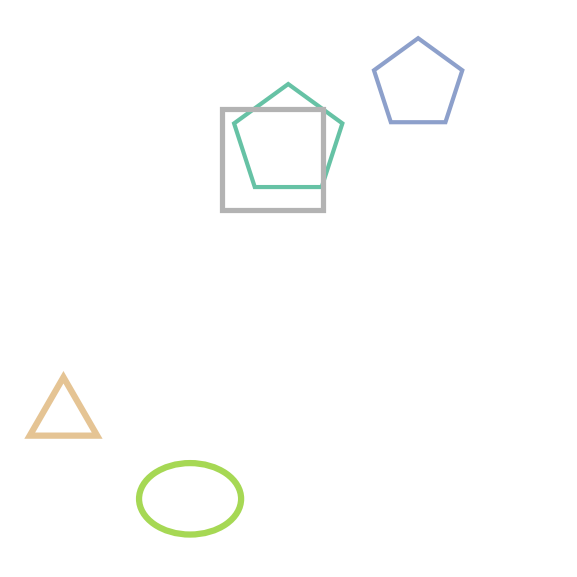[{"shape": "pentagon", "thickness": 2, "radius": 0.49, "center": [0.499, 0.755]}, {"shape": "pentagon", "thickness": 2, "radius": 0.4, "center": [0.724, 0.853]}, {"shape": "oval", "thickness": 3, "radius": 0.44, "center": [0.329, 0.135]}, {"shape": "triangle", "thickness": 3, "radius": 0.34, "center": [0.11, 0.278]}, {"shape": "square", "thickness": 2.5, "radius": 0.44, "center": [0.471, 0.723]}]